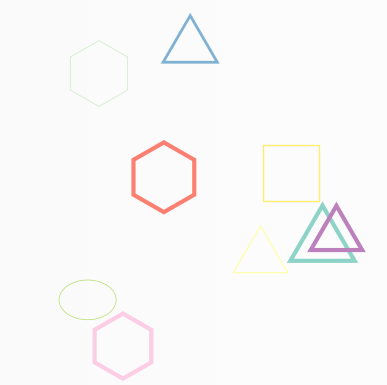[{"shape": "triangle", "thickness": 3, "radius": 0.48, "center": [0.832, 0.37]}, {"shape": "triangle", "thickness": 1, "radius": 0.41, "center": [0.672, 0.332]}, {"shape": "hexagon", "thickness": 3, "radius": 0.45, "center": [0.423, 0.54]}, {"shape": "triangle", "thickness": 2, "radius": 0.4, "center": [0.491, 0.879]}, {"shape": "oval", "thickness": 0.5, "radius": 0.37, "center": [0.226, 0.221]}, {"shape": "hexagon", "thickness": 3, "radius": 0.42, "center": [0.317, 0.101]}, {"shape": "triangle", "thickness": 3, "radius": 0.38, "center": [0.868, 0.389]}, {"shape": "hexagon", "thickness": 0.5, "radius": 0.43, "center": [0.255, 0.809]}, {"shape": "square", "thickness": 1, "radius": 0.36, "center": [0.752, 0.55]}]